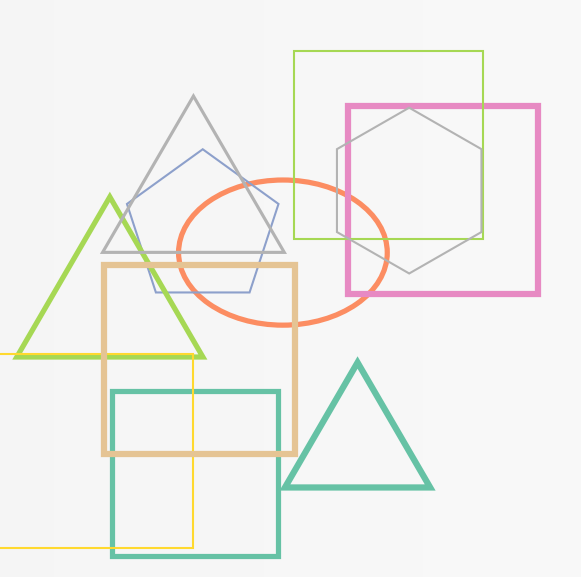[{"shape": "square", "thickness": 2.5, "radius": 0.71, "center": [0.335, 0.179]}, {"shape": "triangle", "thickness": 3, "radius": 0.72, "center": [0.615, 0.227]}, {"shape": "oval", "thickness": 2.5, "radius": 0.9, "center": [0.487, 0.562]}, {"shape": "pentagon", "thickness": 1, "radius": 0.69, "center": [0.349, 0.604]}, {"shape": "square", "thickness": 3, "radius": 0.81, "center": [0.762, 0.653]}, {"shape": "square", "thickness": 1, "radius": 0.81, "center": [0.668, 0.748]}, {"shape": "triangle", "thickness": 2.5, "radius": 0.92, "center": [0.189, 0.473]}, {"shape": "square", "thickness": 1, "radius": 0.84, "center": [0.164, 0.218]}, {"shape": "square", "thickness": 3, "radius": 0.82, "center": [0.343, 0.377]}, {"shape": "hexagon", "thickness": 1, "radius": 0.72, "center": [0.704, 0.669]}, {"shape": "triangle", "thickness": 1.5, "radius": 0.9, "center": [0.333, 0.652]}]